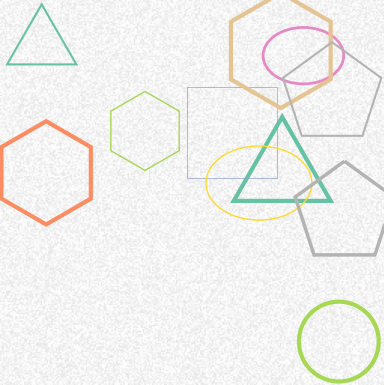[{"shape": "triangle", "thickness": 3, "radius": 0.73, "center": [0.733, 0.551]}, {"shape": "triangle", "thickness": 1.5, "radius": 0.52, "center": [0.108, 0.885]}, {"shape": "hexagon", "thickness": 3, "radius": 0.67, "center": [0.12, 0.551]}, {"shape": "square", "thickness": 0.5, "radius": 0.59, "center": [0.602, 0.656]}, {"shape": "oval", "thickness": 2, "radius": 0.52, "center": [0.788, 0.855]}, {"shape": "circle", "thickness": 3, "radius": 0.52, "center": [0.88, 0.113]}, {"shape": "hexagon", "thickness": 1, "radius": 0.51, "center": [0.377, 0.66]}, {"shape": "oval", "thickness": 1, "radius": 0.69, "center": [0.673, 0.525]}, {"shape": "hexagon", "thickness": 3, "radius": 0.75, "center": [0.729, 0.869]}, {"shape": "pentagon", "thickness": 1.5, "radius": 0.67, "center": [0.863, 0.756]}, {"shape": "pentagon", "thickness": 2.5, "radius": 0.67, "center": [0.895, 0.447]}]